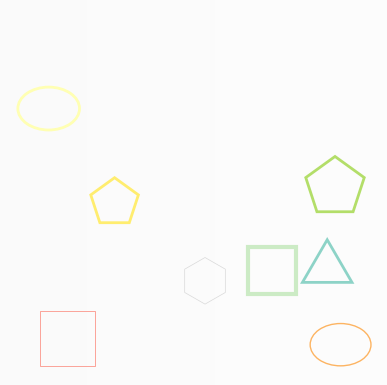[{"shape": "triangle", "thickness": 2, "radius": 0.37, "center": [0.844, 0.303]}, {"shape": "oval", "thickness": 2, "radius": 0.4, "center": [0.126, 0.718]}, {"shape": "square", "thickness": 0.5, "radius": 0.36, "center": [0.174, 0.121]}, {"shape": "oval", "thickness": 1, "radius": 0.39, "center": [0.879, 0.105]}, {"shape": "pentagon", "thickness": 2, "radius": 0.4, "center": [0.865, 0.514]}, {"shape": "hexagon", "thickness": 0.5, "radius": 0.3, "center": [0.529, 0.271]}, {"shape": "square", "thickness": 3, "radius": 0.31, "center": [0.702, 0.298]}, {"shape": "pentagon", "thickness": 2, "radius": 0.32, "center": [0.296, 0.474]}]